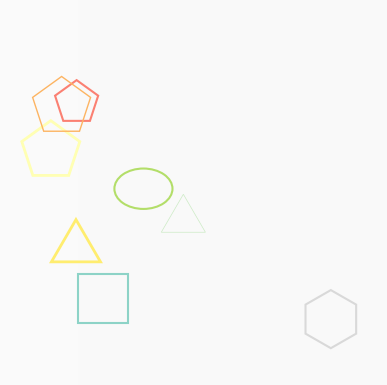[{"shape": "square", "thickness": 1.5, "radius": 0.32, "center": [0.266, 0.225]}, {"shape": "pentagon", "thickness": 2, "radius": 0.39, "center": [0.131, 0.608]}, {"shape": "pentagon", "thickness": 1.5, "radius": 0.29, "center": [0.198, 0.733]}, {"shape": "pentagon", "thickness": 1, "radius": 0.39, "center": [0.159, 0.723]}, {"shape": "oval", "thickness": 1.5, "radius": 0.37, "center": [0.37, 0.51]}, {"shape": "hexagon", "thickness": 1.5, "radius": 0.38, "center": [0.854, 0.171]}, {"shape": "triangle", "thickness": 0.5, "radius": 0.33, "center": [0.473, 0.43]}, {"shape": "triangle", "thickness": 2, "radius": 0.37, "center": [0.196, 0.356]}]